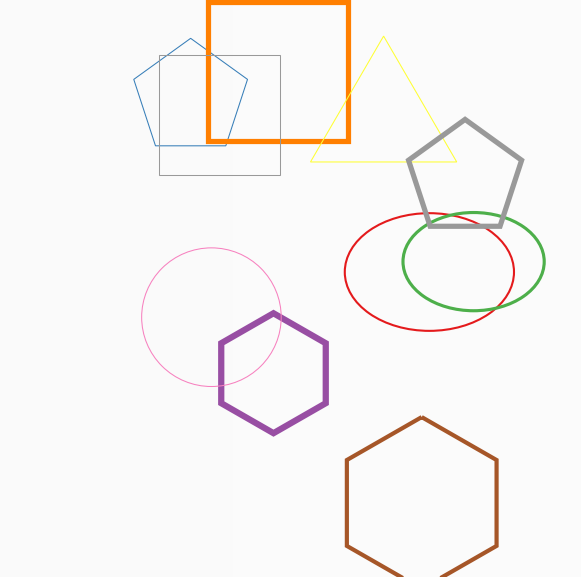[{"shape": "oval", "thickness": 1, "radius": 0.73, "center": [0.739, 0.528]}, {"shape": "pentagon", "thickness": 0.5, "radius": 0.51, "center": [0.328, 0.83]}, {"shape": "oval", "thickness": 1.5, "radius": 0.61, "center": [0.815, 0.546]}, {"shape": "hexagon", "thickness": 3, "radius": 0.52, "center": [0.471, 0.353]}, {"shape": "square", "thickness": 2.5, "radius": 0.6, "center": [0.478, 0.876]}, {"shape": "triangle", "thickness": 0.5, "radius": 0.73, "center": [0.66, 0.791]}, {"shape": "hexagon", "thickness": 2, "radius": 0.74, "center": [0.726, 0.128]}, {"shape": "circle", "thickness": 0.5, "radius": 0.6, "center": [0.364, 0.45]}, {"shape": "square", "thickness": 0.5, "radius": 0.52, "center": [0.378, 0.8]}, {"shape": "pentagon", "thickness": 2.5, "radius": 0.51, "center": [0.8, 0.69]}]